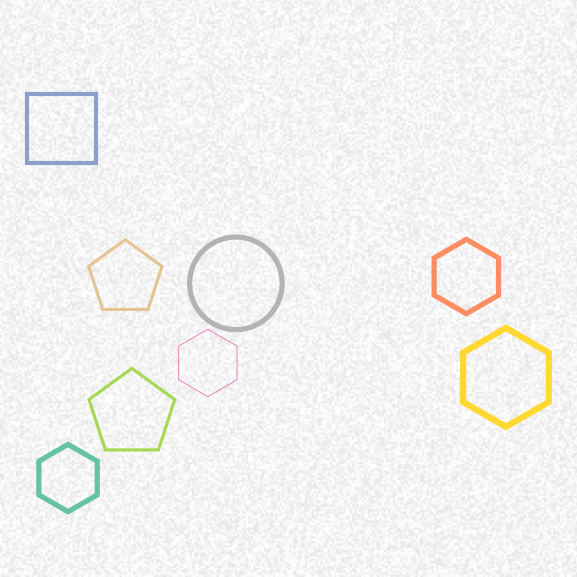[{"shape": "hexagon", "thickness": 2.5, "radius": 0.29, "center": [0.118, 0.171]}, {"shape": "hexagon", "thickness": 2.5, "radius": 0.32, "center": [0.808, 0.52]}, {"shape": "square", "thickness": 2, "radius": 0.3, "center": [0.106, 0.777]}, {"shape": "hexagon", "thickness": 0.5, "radius": 0.29, "center": [0.36, 0.371]}, {"shape": "pentagon", "thickness": 1.5, "radius": 0.39, "center": [0.228, 0.283]}, {"shape": "hexagon", "thickness": 3, "radius": 0.43, "center": [0.876, 0.346]}, {"shape": "pentagon", "thickness": 1.5, "radius": 0.33, "center": [0.217, 0.517]}, {"shape": "circle", "thickness": 2.5, "radius": 0.4, "center": [0.408, 0.508]}]